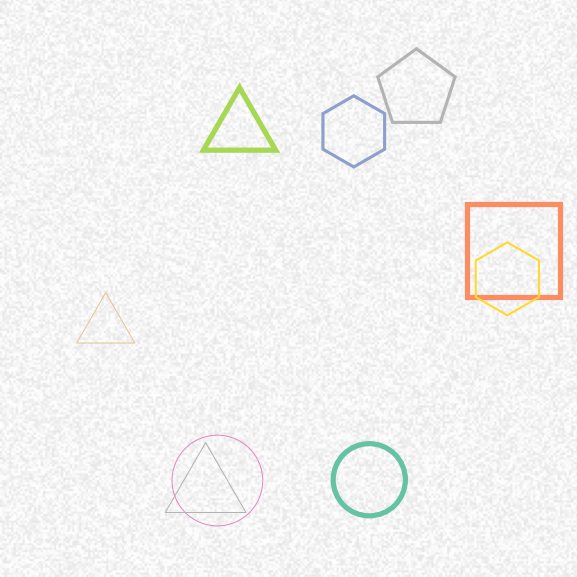[{"shape": "circle", "thickness": 2.5, "radius": 0.31, "center": [0.639, 0.168]}, {"shape": "square", "thickness": 2.5, "radius": 0.4, "center": [0.889, 0.565]}, {"shape": "hexagon", "thickness": 1.5, "radius": 0.31, "center": [0.613, 0.772]}, {"shape": "circle", "thickness": 0.5, "radius": 0.39, "center": [0.376, 0.167]}, {"shape": "triangle", "thickness": 2.5, "radius": 0.36, "center": [0.415, 0.775]}, {"shape": "hexagon", "thickness": 1, "radius": 0.32, "center": [0.879, 0.516]}, {"shape": "triangle", "thickness": 0.5, "radius": 0.29, "center": [0.183, 0.434]}, {"shape": "pentagon", "thickness": 1.5, "radius": 0.35, "center": [0.721, 0.844]}, {"shape": "triangle", "thickness": 0.5, "radius": 0.4, "center": [0.356, 0.152]}]